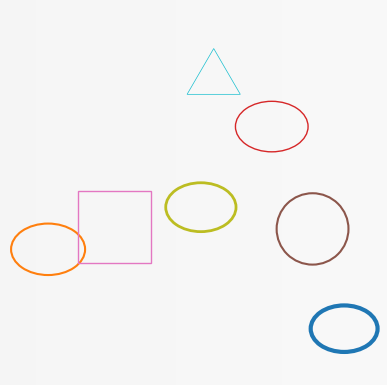[{"shape": "oval", "thickness": 3, "radius": 0.43, "center": [0.888, 0.146]}, {"shape": "oval", "thickness": 1.5, "radius": 0.48, "center": [0.124, 0.352]}, {"shape": "oval", "thickness": 1, "radius": 0.47, "center": [0.701, 0.671]}, {"shape": "circle", "thickness": 1.5, "radius": 0.46, "center": [0.807, 0.405]}, {"shape": "square", "thickness": 1, "radius": 0.47, "center": [0.296, 0.411]}, {"shape": "oval", "thickness": 2, "radius": 0.45, "center": [0.518, 0.462]}, {"shape": "triangle", "thickness": 0.5, "radius": 0.4, "center": [0.551, 0.795]}]